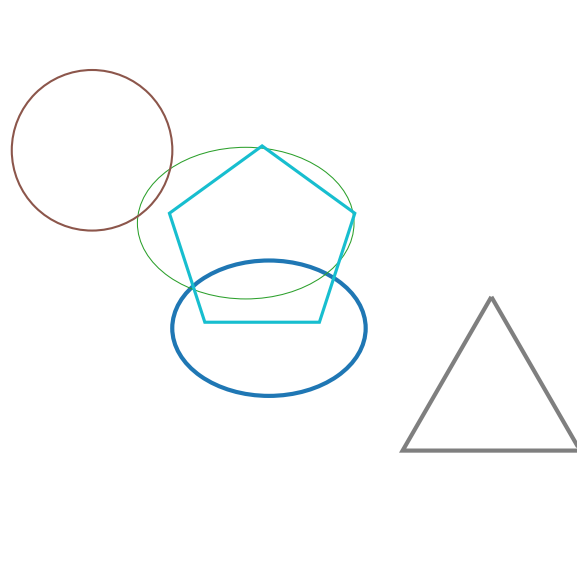[{"shape": "oval", "thickness": 2, "radius": 0.84, "center": [0.466, 0.431]}, {"shape": "oval", "thickness": 0.5, "radius": 0.94, "center": [0.425, 0.613]}, {"shape": "circle", "thickness": 1, "radius": 0.7, "center": [0.159, 0.739]}, {"shape": "triangle", "thickness": 2, "radius": 0.89, "center": [0.851, 0.308]}, {"shape": "pentagon", "thickness": 1.5, "radius": 0.84, "center": [0.454, 0.578]}]